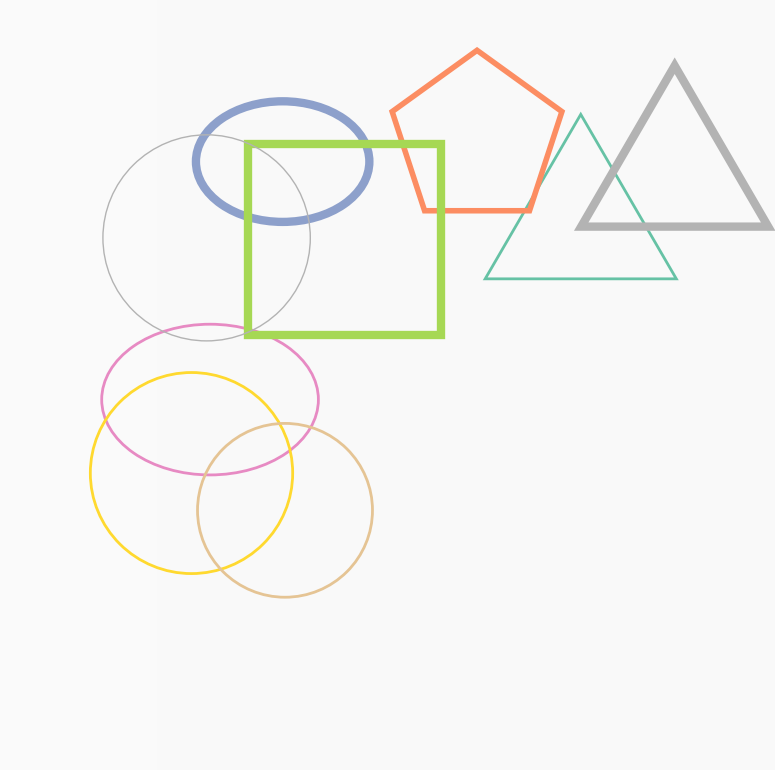[{"shape": "triangle", "thickness": 1, "radius": 0.71, "center": [0.749, 0.709]}, {"shape": "pentagon", "thickness": 2, "radius": 0.58, "center": [0.616, 0.819]}, {"shape": "oval", "thickness": 3, "radius": 0.56, "center": [0.365, 0.79]}, {"shape": "oval", "thickness": 1, "radius": 0.7, "center": [0.271, 0.481]}, {"shape": "square", "thickness": 3, "radius": 0.62, "center": [0.445, 0.689]}, {"shape": "circle", "thickness": 1, "radius": 0.65, "center": [0.247, 0.386]}, {"shape": "circle", "thickness": 1, "radius": 0.56, "center": [0.368, 0.337]}, {"shape": "triangle", "thickness": 3, "radius": 0.7, "center": [0.871, 0.775]}, {"shape": "circle", "thickness": 0.5, "radius": 0.67, "center": [0.267, 0.691]}]